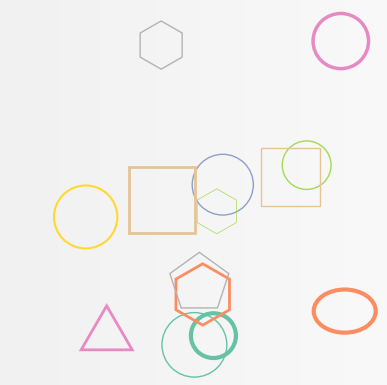[{"shape": "circle", "thickness": 3, "radius": 0.29, "center": [0.551, 0.128]}, {"shape": "circle", "thickness": 1, "radius": 0.42, "center": [0.502, 0.104]}, {"shape": "oval", "thickness": 3, "radius": 0.4, "center": [0.89, 0.192]}, {"shape": "hexagon", "thickness": 2, "radius": 0.4, "center": [0.523, 0.235]}, {"shape": "circle", "thickness": 1, "radius": 0.39, "center": [0.575, 0.52]}, {"shape": "circle", "thickness": 2.5, "radius": 0.36, "center": [0.88, 0.893]}, {"shape": "triangle", "thickness": 2, "radius": 0.38, "center": [0.275, 0.129]}, {"shape": "hexagon", "thickness": 0.5, "radius": 0.29, "center": [0.559, 0.451]}, {"shape": "circle", "thickness": 1, "radius": 0.32, "center": [0.791, 0.571]}, {"shape": "circle", "thickness": 1.5, "radius": 0.41, "center": [0.221, 0.436]}, {"shape": "square", "thickness": 2, "radius": 0.43, "center": [0.418, 0.48]}, {"shape": "square", "thickness": 1, "radius": 0.37, "center": [0.75, 0.54]}, {"shape": "hexagon", "thickness": 1, "radius": 0.31, "center": [0.416, 0.883]}, {"shape": "pentagon", "thickness": 1, "radius": 0.4, "center": [0.514, 0.265]}]